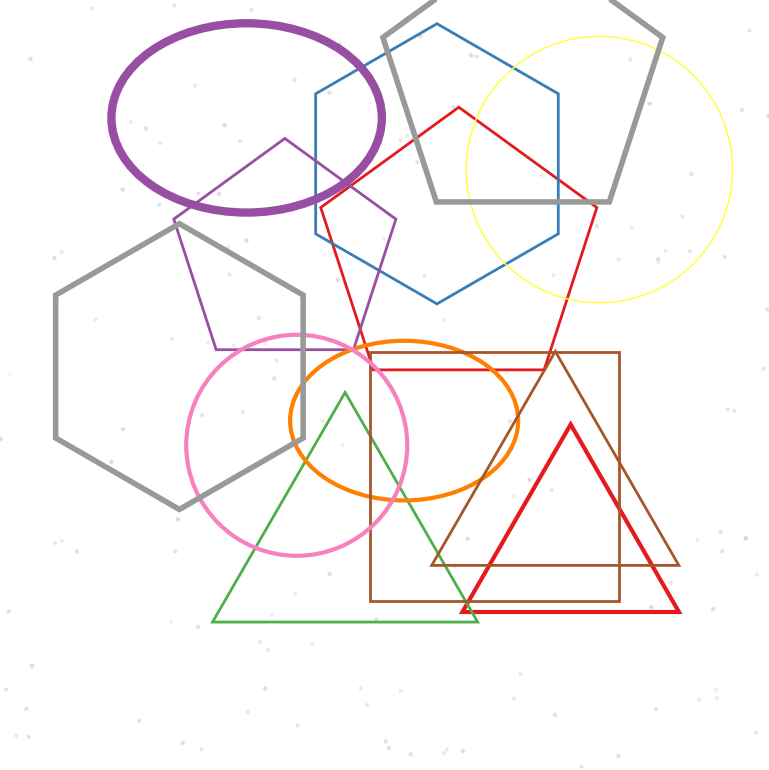[{"shape": "pentagon", "thickness": 1, "radius": 0.94, "center": [0.596, 0.672]}, {"shape": "triangle", "thickness": 1.5, "radius": 0.81, "center": [0.741, 0.286]}, {"shape": "hexagon", "thickness": 1, "radius": 0.91, "center": [0.568, 0.787]}, {"shape": "triangle", "thickness": 1, "radius": 0.99, "center": [0.448, 0.292]}, {"shape": "oval", "thickness": 3, "radius": 0.88, "center": [0.32, 0.847]}, {"shape": "pentagon", "thickness": 1, "radius": 0.76, "center": [0.37, 0.669]}, {"shape": "oval", "thickness": 1.5, "radius": 0.74, "center": [0.525, 0.454]}, {"shape": "circle", "thickness": 0.5, "radius": 0.86, "center": [0.778, 0.78]}, {"shape": "triangle", "thickness": 1, "radius": 0.93, "center": [0.721, 0.358]}, {"shape": "square", "thickness": 1, "radius": 0.81, "center": [0.642, 0.381]}, {"shape": "circle", "thickness": 1.5, "radius": 0.72, "center": [0.385, 0.422]}, {"shape": "hexagon", "thickness": 2, "radius": 0.93, "center": [0.233, 0.524]}, {"shape": "pentagon", "thickness": 2, "radius": 0.96, "center": [0.679, 0.892]}]